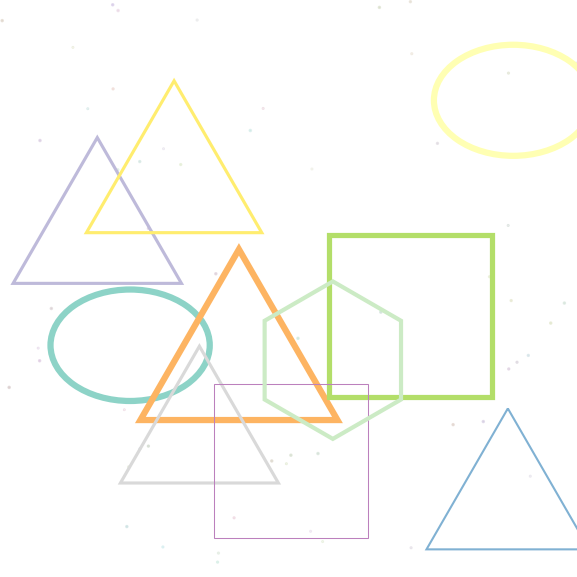[{"shape": "oval", "thickness": 3, "radius": 0.69, "center": [0.225, 0.401]}, {"shape": "oval", "thickness": 3, "radius": 0.69, "center": [0.889, 0.825]}, {"shape": "triangle", "thickness": 1.5, "radius": 0.84, "center": [0.168, 0.593]}, {"shape": "triangle", "thickness": 1, "radius": 0.81, "center": [0.879, 0.129]}, {"shape": "triangle", "thickness": 3, "radius": 0.99, "center": [0.414, 0.37]}, {"shape": "square", "thickness": 2.5, "radius": 0.7, "center": [0.711, 0.452]}, {"shape": "triangle", "thickness": 1.5, "radius": 0.79, "center": [0.345, 0.242]}, {"shape": "square", "thickness": 0.5, "radius": 0.67, "center": [0.504, 0.201]}, {"shape": "hexagon", "thickness": 2, "radius": 0.68, "center": [0.576, 0.376]}, {"shape": "triangle", "thickness": 1.5, "radius": 0.88, "center": [0.301, 0.684]}]